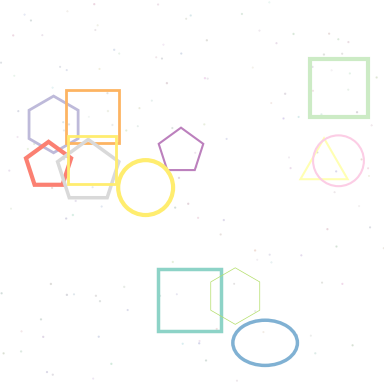[{"shape": "square", "thickness": 2.5, "radius": 0.41, "center": [0.492, 0.221]}, {"shape": "triangle", "thickness": 1.5, "radius": 0.35, "center": [0.842, 0.57]}, {"shape": "hexagon", "thickness": 2, "radius": 0.37, "center": [0.139, 0.677]}, {"shape": "pentagon", "thickness": 3, "radius": 0.31, "center": [0.126, 0.57]}, {"shape": "oval", "thickness": 2.5, "radius": 0.42, "center": [0.689, 0.11]}, {"shape": "square", "thickness": 2, "radius": 0.35, "center": [0.241, 0.697]}, {"shape": "hexagon", "thickness": 0.5, "radius": 0.37, "center": [0.611, 0.231]}, {"shape": "circle", "thickness": 1.5, "radius": 0.33, "center": [0.879, 0.582]}, {"shape": "pentagon", "thickness": 2.5, "radius": 0.42, "center": [0.229, 0.554]}, {"shape": "pentagon", "thickness": 1.5, "radius": 0.3, "center": [0.47, 0.608]}, {"shape": "square", "thickness": 3, "radius": 0.38, "center": [0.88, 0.772]}, {"shape": "circle", "thickness": 3, "radius": 0.36, "center": [0.378, 0.513]}, {"shape": "square", "thickness": 2, "radius": 0.31, "center": [0.239, 0.583]}]